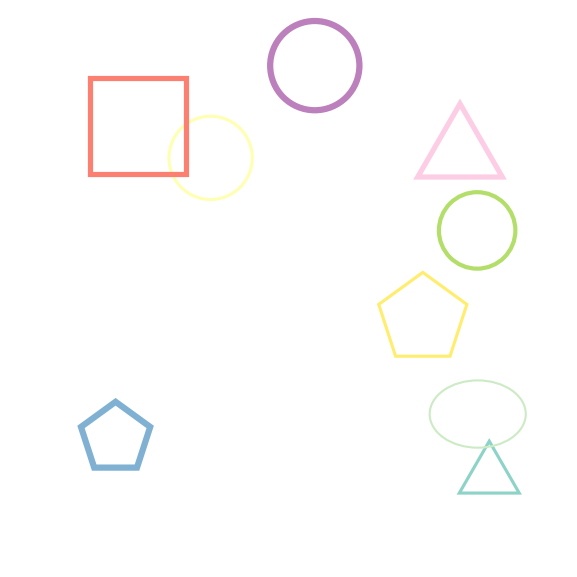[{"shape": "triangle", "thickness": 1.5, "radius": 0.3, "center": [0.847, 0.175]}, {"shape": "circle", "thickness": 1.5, "radius": 0.36, "center": [0.365, 0.726]}, {"shape": "square", "thickness": 2.5, "radius": 0.42, "center": [0.239, 0.781]}, {"shape": "pentagon", "thickness": 3, "radius": 0.32, "center": [0.2, 0.24]}, {"shape": "circle", "thickness": 2, "radius": 0.33, "center": [0.826, 0.6]}, {"shape": "triangle", "thickness": 2.5, "radius": 0.42, "center": [0.797, 0.735]}, {"shape": "circle", "thickness": 3, "radius": 0.39, "center": [0.545, 0.885]}, {"shape": "oval", "thickness": 1, "radius": 0.42, "center": [0.827, 0.282]}, {"shape": "pentagon", "thickness": 1.5, "radius": 0.4, "center": [0.732, 0.447]}]